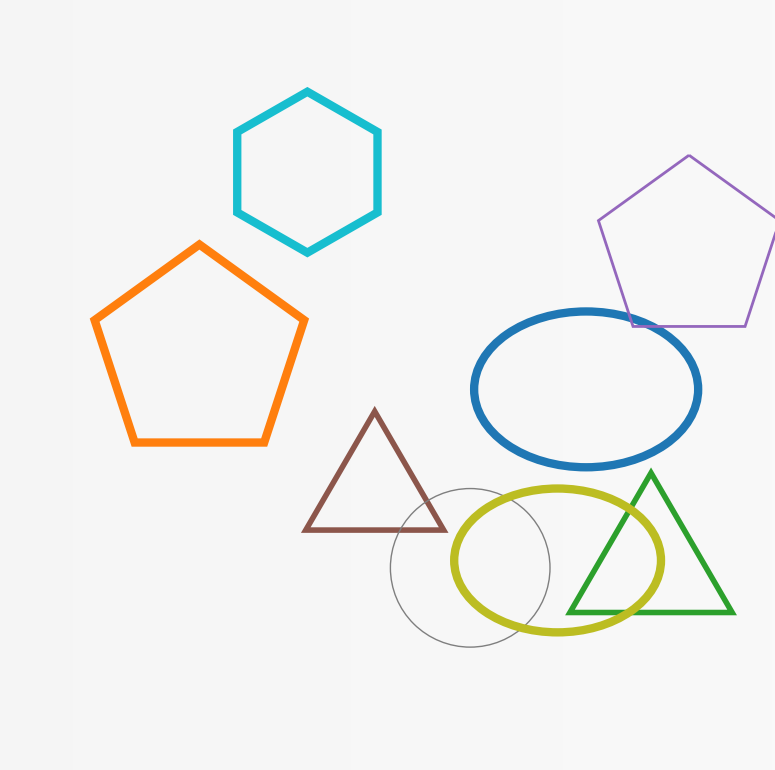[{"shape": "oval", "thickness": 3, "radius": 0.72, "center": [0.756, 0.494]}, {"shape": "pentagon", "thickness": 3, "radius": 0.71, "center": [0.257, 0.54]}, {"shape": "triangle", "thickness": 2, "radius": 0.6, "center": [0.84, 0.265]}, {"shape": "pentagon", "thickness": 1, "radius": 0.61, "center": [0.889, 0.675]}, {"shape": "triangle", "thickness": 2, "radius": 0.51, "center": [0.484, 0.363]}, {"shape": "circle", "thickness": 0.5, "radius": 0.51, "center": [0.607, 0.263]}, {"shape": "oval", "thickness": 3, "radius": 0.67, "center": [0.719, 0.272]}, {"shape": "hexagon", "thickness": 3, "radius": 0.52, "center": [0.397, 0.776]}]